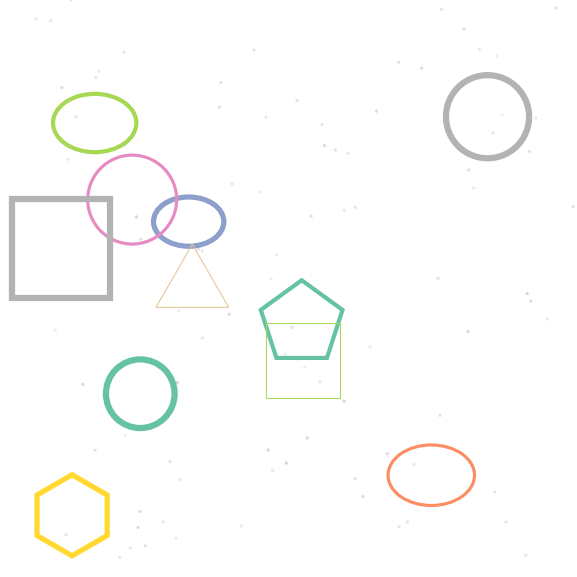[{"shape": "pentagon", "thickness": 2, "radius": 0.37, "center": [0.522, 0.44]}, {"shape": "circle", "thickness": 3, "radius": 0.3, "center": [0.243, 0.317]}, {"shape": "oval", "thickness": 1.5, "radius": 0.37, "center": [0.747, 0.176]}, {"shape": "oval", "thickness": 2.5, "radius": 0.3, "center": [0.327, 0.615]}, {"shape": "circle", "thickness": 1.5, "radius": 0.38, "center": [0.229, 0.654]}, {"shape": "square", "thickness": 0.5, "radius": 0.32, "center": [0.525, 0.375]}, {"shape": "oval", "thickness": 2, "radius": 0.36, "center": [0.164, 0.786]}, {"shape": "hexagon", "thickness": 2.5, "radius": 0.35, "center": [0.125, 0.107]}, {"shape": "triangle", "thickness": 0.5, "radius": 0.36, "center": [0.333, 0.503]}, {"shape": "circle", "thickness": 3, "radius": 0.36, "center": [0.844, 0.797]}, {"shape": "square", "thickness": 3, "radius": 0.43, "center": [0.106, 0.569]}]